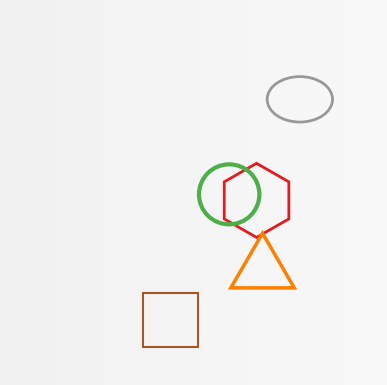[{"shape": "hexagon", "thickness": 2, "radius": 0.48, "center": [0.662, 0.48]}, {"shape": "circle", "thickness": 3, "radius": 0.39, "center": [0.591, 0.495]}, {"shape": "triangle", "thickness": 2.5, "radius": 0.47, "center": [0.678, 0.3]}, {"shape": "square", "thickness": 1.5, "radius": 0.35, "center": [0.44, 0.169]}, {"shape": "oval", "thickness": 2, "radius": 0.42, "center": [0.774, 0.742]}]